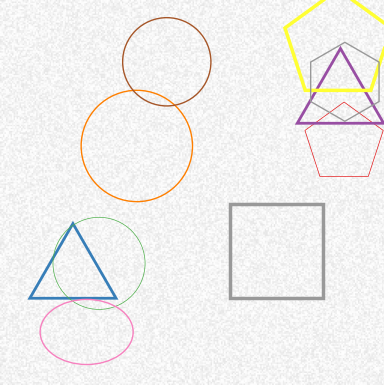[{"shape": "pentagon", "thickness": 0.5, "radius": 0.53, "center": [0.894, 0.628]}, {"shape": "triangle", "thickness": 2, "radius": 0.65, "center": [0.189, 0.29]}, {"shape": "circle", "thickness": 0.5, "radius": 0.6, "center": [0.257, 0.316]}, {"shape": "triangle", "thickness": 2, "radius": 0.65, "center": [0.884, 0.745]}, {"shape": "circle", "thickness": 1, "radius": 0.72, "center": [0.355, 0.621]}, {"shape": "pentagon", "thickness": 2.5, "radius": 0.72, "center": [0.878, 0.882]}, {"shape": "circle", "thickness": 1, "radius": 0.57, "center": [0.433, 0.839]}, {"shape": "oval", "thickness": 1, "radius": 0.6, "center": [0.225, 0.138]}, {"shape": "square", "thickness": 2.5, "radius": 0.61, "center": [0.719, 0.348]}, {"shape": "hexagon", "thickness": 1, "radius": 0.51, "center": [0.896, 0.788]}]